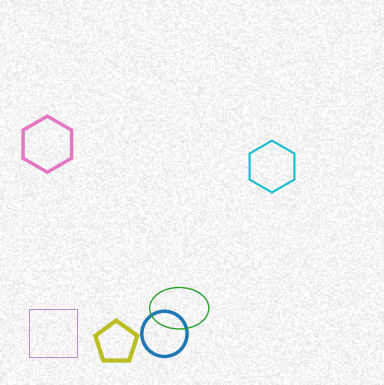[{"shape": "circle", "thickness": 2.5, "radius": 0.29, "center": [0.427, 0.133]}, {"shape": "oval", "thickness": 1, "radius": 0.38, "center": [0.466, 0.199]}, {"shape": "square", "thickness": 0.5, "radius": 0.31, "center": [0.137, 0.134]}, {"shape": "hexagon", "thickness": 2.5, "radius": 0.36, "center": [0.123, 0.626]}, {"shape": "pentagon", "thickness": 3, "radius": 0.29, "center": [0.302, 0.11]}, {"shape": "hexagon", "thickness": 1.5, "radius": 0.34, "center": [0.706, 0.567]}]